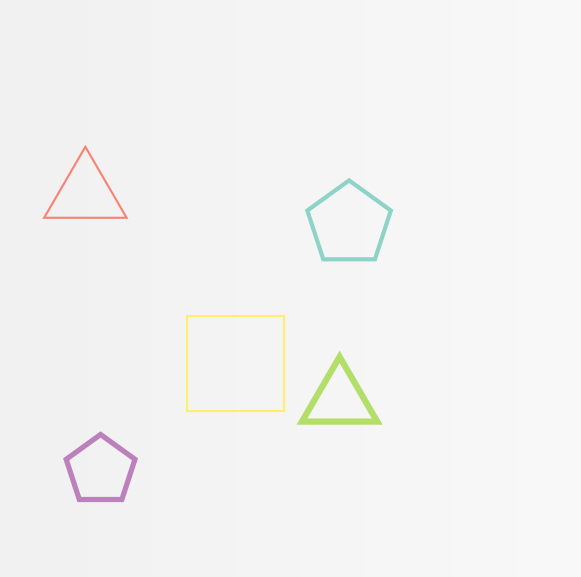[{"shape": "pentagon", "thickness": 2, "radius": 0.38, "center": [0.601, 0.611]}, {"shape": "triangle", "thickness": 1, "radius": 0.41, "center": [0.147, 0.663]}, {"shape": "triangle", "thickness": 3, "radius": 0.37, "center": [0.584, 0.307]}, {"shape": "pentagon", "thickness": 2.5, "radius": 0.31, "center": [0.173, 0.185]}, {"shape": "square", "thickness": 1, "radius": 0.41, "center": [0.405, 0.37]}]